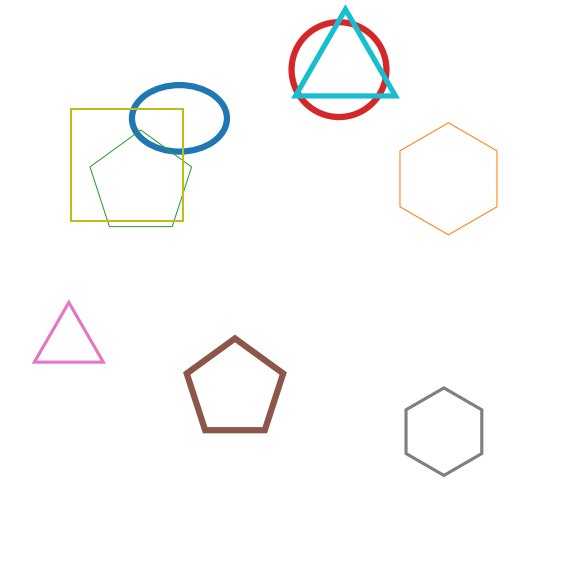[{"shape": "oval", "thickness": 3, "radius": 0.41, "center": [0.311, 0.794]}, {"shape": "hexagon", "thickness": 0.5, "radius": 0.48, "center": [0.777, 0.69]}, {"shape": "pentagon", "thickness": 0.5, "radius": 0.46, "center": [0.244, 0.682]}, {"shape": "circle", "thickness": 3, "radius": 0.41, "center": [0.587, 0.879]}, {"shape": "pentagon", "thickness": 3, "radius": 0.44, "center": [0.407, 0.325]}, {"shape": "triangle", "thickness": 1.5, "radius": 0.34, "center": [0.119, 0.407]}, {"shape": "hexagon", "thickness": 1.5, "radius": 0.38, "center": [0.769, 0.252]}, {"shape": "square", "thickness": 1, "radius": 0.48, "center": [0.22, 0.714]}, {"shape": "triangle", "thickness": 2.5, "radius": 0.5, "center": [0.598, 0.883]}]